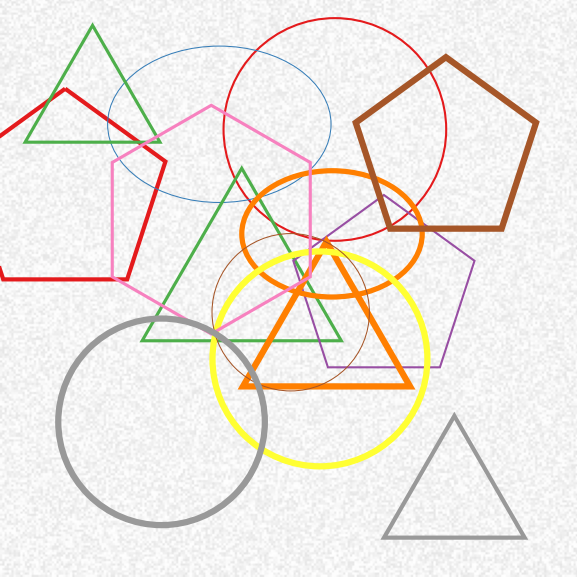[{"shape": "pentagon", "thickness": 2, "radius": 0.91, "center": [0.113, 0.663]}, {"shape": "circle", "thickness": 1, "radius": 0.96, "center": [0.58, 0.775]}, {"shape": "oval", "thickness": 0.5, "radius": 0.97, "center": [0.38, 0.784]}, {"shape": "triangle", "thickness": 1.5, "radius": 0.67, "center": [0.16, 0.82]}, {"shape": "triangle", "thickness": 1.5, "radius": 1.0, "center": [0.419, 0.509]}, {"shape": "pentagon", "thickness": 1, "radius": 0.82, "center": [0.665, 0.497]}, {"shape": "oval", "thickness": 2.5, "radius": 0.78, "center": [0.575, 0.594]}, {"shape": "triangle", "thickness": 3, "radius": 0.84, "center": [0.565, 0.414]}, {"shape": "circle", "thickness": 3, "radius": 0.93, "center": [0.554, 0.378]}, {"shape": "circle", "thickness": 0.5, "radius": 0.68, "center": [0.503, 0.458]}, {"shape": "pentagon", "thickness": 3, "radius": 0.82, "center": [0.772, 0.736]}, {"shape": "hexagon", "thickness": 1.5, "radius": 0.99, "center": [0.366, 0.619]}, {"shape": "triangle", "thickness": 2, "radius": 0.7, "center": [0.787, 0.138]}, {"shape": "circle", "thickness": 3, "radius": 0.89, "center": [0.28, 0.269]}]